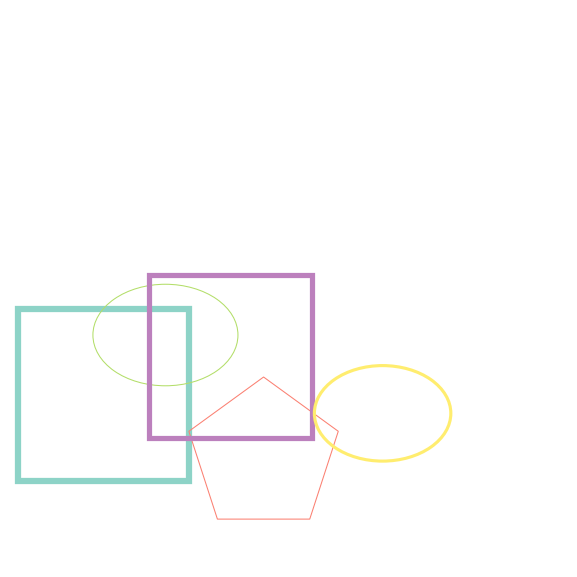[{"shape": "square", "thickness": 3, "radius": 0.74, "center": [0.18, 0.315]}, {"shape": "pentagon", "thickness": 0.5, "radius": 0.68, "center": [0.456, 0.21]}, {"shape": "oval", "thickness": 0.5, "radius": 0.63, "center": [0.286, 0.419]}, {"shape": "square", "thickness": 2.5, "radius": 0.71, "center": [0.399, 0.382]}, {"shape": "oval", "thickness": 1.5, "radius": 0.59, "center": [0.663, 0.283]}]